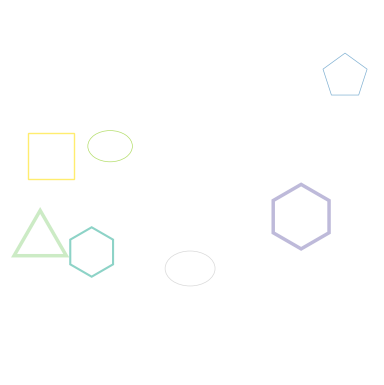[{"shape": "hexagon", "thickness": 1.5, "radius": 0.32, "center": [0.238, 0.345]}, {"shape": "hexagon", "thickness": 2.5, "radius": 0.42, "center": [0.782, 0.437]}, {"shape": "pentagon", "thickness": 0.5, "radius": 0.3, "center": [0.896, 0.802]}, {"shape": "oval", "thickness": 0.5, "radius": 0.29, "center": [0.286, 0.62]}, {"shape": "oval", "thickness": 0.5, "radius": 0.32, "center": [0.494, 0.303]}, {"shape": "triangle", "thickness": 2.5, "radius": 0.39, "center": [0.104, 0.375]}, {"shape": "square", "thickness": 1, "radius": 0.29, "center": [0.132, 0.595]}]